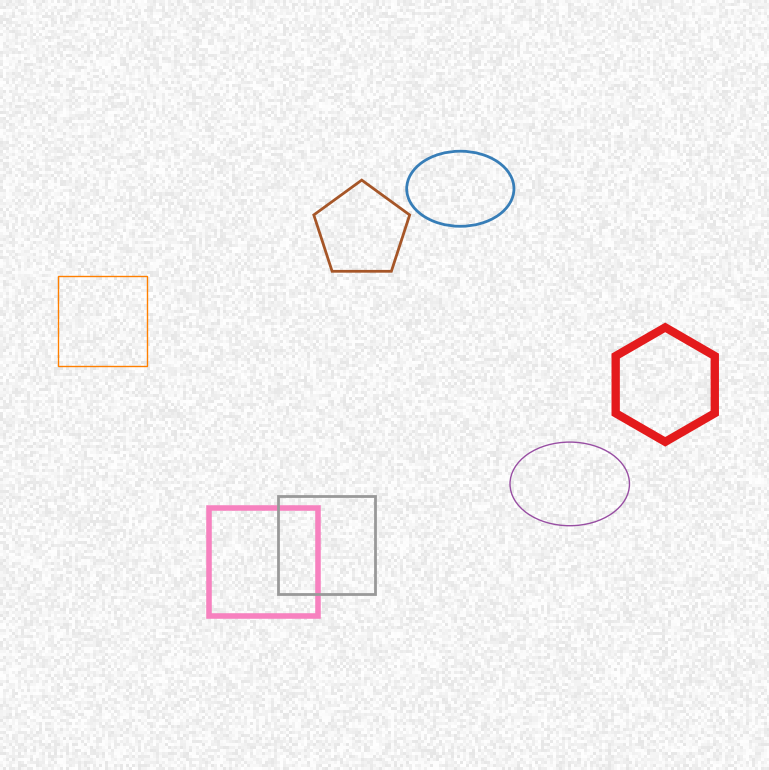[{"shape": "hexagon", "thickness": 3, "radius": 0.37, "center": [0.864, 0.501]}, {"shape": "oval", "thickness": 1, "radius": 0.35, "center": [0.598, 0.755]}, {"shape": "oval", "thickness": 0.5, "radius": 0.39, "center": [0.74, 0.372]}, {"shape": "square", "thickness": 0.5, "radius": 0.29, "center": [0.133, 0.583]}, {"shape": "pentagon", "thickness": 1, "radius": 0.33, "center": [0.47, 0.701]}, {"shape": "square", "thickness": 2, "radius": 0.35, "center": [0.342, 0.27]}, {"shape": "square", "thickness": 1, "radius": 0.32, "center": [0.424, 0.292]}]